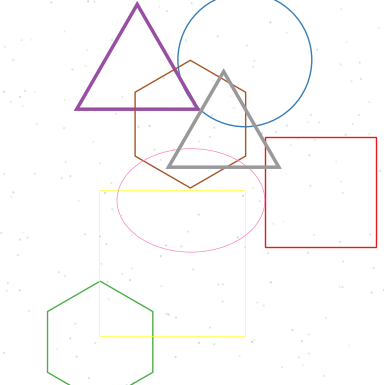[{"shape": "square", "thickness": 1, "radius": 0.72, "center": [0.833, 0.502]}, {"shape": "circle", "thickness": 1, "radius": 0.87, "center": [0.636, 0.845]}, {"shape": "hexagon", "thickness": 1, "radius": 0.79, "center": [0.26, 0.112]}, {"shape": "triangle", "thickness": 2.5, "radius": 0.91, "center": [0.356, 0.807]}, {"shape": "square", "thickness": 0.5, "radius": 0.95, "center": [0.446, 0.318]}, {"shape": "hexagon", "thickness": 1, "radius": 0.83, "center": [0.494, 0.678]}, {"shape": "oval", "thickness": 0.5, "radius": 0.96, "center": [0.496, 0.479]}, {"shape": "triangle", "thickness": 2.5, "radius": 0.83, "center": [0.581, 0.648]}]